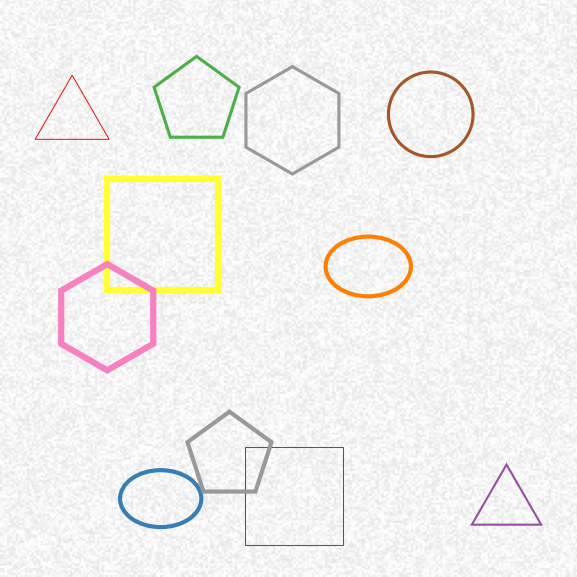[{"shape": "triangle", "thickness": 0.5, "radius": 0.37, "center": [0.125, 0.795]}, {"shape": "square", "thickness": 0.5, "radius": 0.42, "center": [0.509, 0.14]}, {"shape": "oval", "thickness": 2, "radius": 0.35, "center": [0.278, 0.136]}, {"shape": "pentagon", "thickness": 1.5, "radius": 0.39, "center": [0.34, 0.824]}, {"shape": "triangle", "thickness": 1, "radius": 0.35, "center": [0.877, 0.125]}, {"shape": "oval", "thickness": 2, "radius": 0.37, "center": [0.638, 0.538]}, {"shape": "square", "thickness": 3, "radius": 0.48, "center": [0.281, 0.593]}, {"shape": "circle", "thickness": 1.5, "radius": 0.37, "center": [0.746, 0.801]}, {"shape": "hexagon", "thickness": 3, "radius": 0.46, "center": [0.186, 0.45]}, {"shape": "pentagon", "thickness": 2, "radius": 0.38, "center": [0.397, 0.21]}, {"shape": "hexagon", "thickness": 1.5, "radius": 0.46, "center": [0.506, 0.791]}]